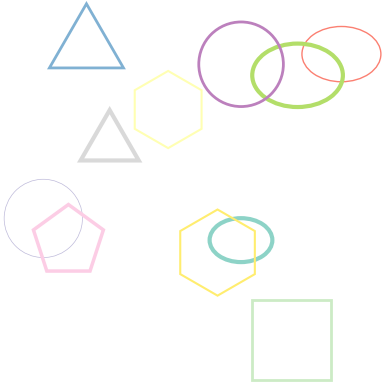[{"shape": "oval", "thickness": 3, "radius": 0.41, "center": [0.626, 0.376]}, {"shape": "hexagon", "thickness": 1.5, "radius": 0.5, "center": [0.437, 0.716]}, {"shape": "circle", "thickness": 0.5, "radius": 0.51, "center": [0.112, 0.433]}, {"shape": "oval", "thickness": 1, "radius": 0.51, "center": [0.887, 0.859]}, {"shape": "triangle", "thickness": 2, "radius": 0.56, "center": [0.225, 0.879]}, {"shape": "oval", "thickness": 3, "radius": 0.59, "center": [0.773, 0.804]}, {"shape": "pentagon", "thickness": 2.5, "radius": 0.48, "center": [0.178, 0.373]}, {"shape": "triangle", "thickness": 3, "radius": 0.44, "center": [0.285, 0.627]}, {"shape": "circle", "thickness": 2, "radius": 0.55, "center": [0.626, 0.833]}, {"shape": "square", "thickness": 2, "radius": 0.51, "center": [0.758, 0.117]}, {"shape": "hexagon", "thickness": 1.5, "radius": 0.56, "center": [0.565, 0.344]}]